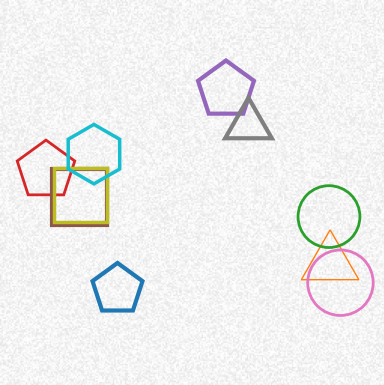[{"shape": "pentagon", "thickness": 3, "radius": 0.34, "center": [0.305, 0.249]}, {"shape": "triangle", "thickness": 1, "radius": 0.43, "center": [0.857, 0.317]}, {"shape": "circle", "thickness": 2, "radius": 0.4, "center": [0.854, 0.437]}, {"shape": "pentagon", "thickness": 2, "radius": 0.39, "center": [0.119, 0.558]}, {"shape": "pentagon", "thickness": 3, "radius": 0.38, "center": [0.587, 0.767]}, {"shape": "square", "thickness": 3, "radius": 0.36, "center": [0.206, 0.488]}, {"shape": "circle", "thickness": 2, "radius": 0.43, "center": [0.884, 0.266]}, {"shape": "triangle", "thickness": 3, "radius": 0.35, "center": [0.645, 0.676]}, {"shape": "square", "thickness": 2.5, "radius": 0.35, "center": [0.209, 0.494]}, {"shape": "hexagon", "thickness": 2.5, "radius": 0.39, "center": [0.244, 0.6]}]